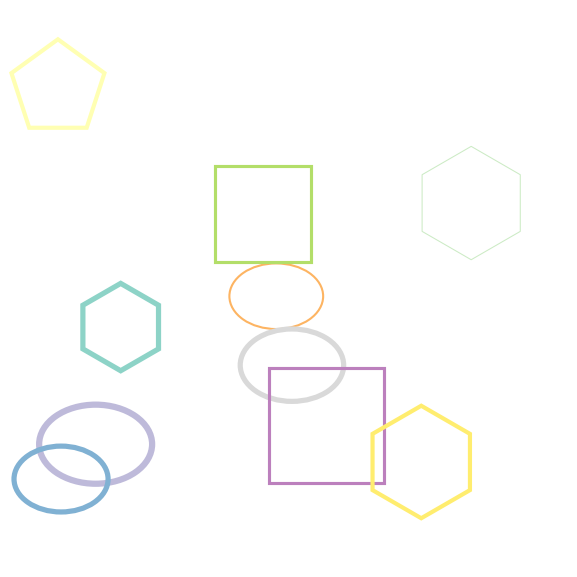[{"shape": "hexagon", "thickness": 2.5, "radius": 0.38, "center": [0.209, 0.433]}, {"shape": "pentagon", "thickness": 2, "radius": 0.42, "center": [0.1, 0.846]}, {"shape": "oval", "thickness": 3, "radius": 0.49, "center": [0.166, 0.23]}, {"shape": "oval", "thickness": 2.5, "radius": 0.41, "center": [0.106, 0.17]}, {"shape": "oval", "thickness": 1, "radius": 0.41, "center": [0.478, 0.486]}, {"shape": "square", "thickness": 1.5, "radius": 0.42, "center": [0.456, 0.629]}, {"shape": "oval", "thickness": 2.5, "radius": 0.45, "center": [0.506, 0.367]}, {"shape": "square", "thickness": 1.5, "radius": 0.5, "center": [0.565, 0.262]}, {"shape": "hexagon", "thickness": 0.5, "radius": 0.49, "center": [0.816, 0.648]}, {"shape": "hexagon", "thickness": 2, "radius": 0.49, "center": [0.729, 0.199]}]